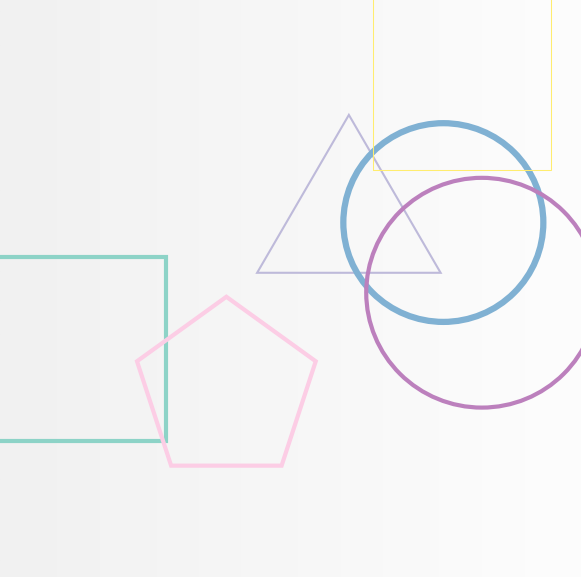[{"shape": "square", "thickness": 2, "radius": 0.8, "center": [0.126, 0.394]}, {"shape": "triangle", "thickness": 1, "radius": 0.91, "center": [0.6, 0.618]}, {"shape": "circle", "thickness": 3, "radius": 0.86, "center": [0.763, 0.614]}, {"shape": "pentagon", "thickness": 2, "radius": 0.81, "center": [0.389, 0.324]}, {"shape": "circle", "thickness": 2, "radius": 0.99, "center": [0.829, 0.492]}, {"shape": "square", "thickness": 0.5, "radius": 0.76, "center": [0.795, 0.858]}]